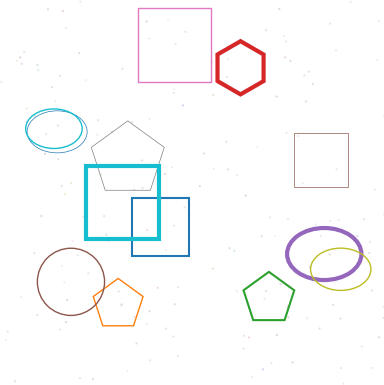[{"shape": "square", "thickness": 1.5, "radius": 0.37, "center": [0.417, 0.41]}, {"shape": "oval", "thickness": 0.5, "radius": 0.39, "center": [0.148, 0.658]}, {"shape": "pentagon", "thickness": 1, "radius": 0.34, "center": [0.307, 0.209]}, {"shape": "pentagon", "thickness": 1.5, "radius": 0.35, "center": [0.698, 0.225]}, {"shape": "hexagon", "thickness": 3, "radius": 0.35, "center": [0.625, 0.824]}, {"shape": "oval", "thickness": 3, "radius": 0.48, "center": [0.842, 0.34]}, {"shape": "square", "thickness": 0.5, "radius": 0.35, "center": [0.834, 0.585]}, {"shape": "circle", "thickness": 1, "radius": 0.44, "center": [0.184, 0.268]}, {"shape": "square", "thickness": 1, "radius": 0.48, "center": [0.452, 0.883]}, {"shape": "pentagon", "thickness": 0.5, "radius": 0.5, "center": [0.332, 0.586]}, {"shape": "oval", "thickness": 1, "radius": 0.39, "center": [0.885, 0.301]}, {"shape": "square", "thickness": 3, "radius": 0.47, "center": [0.319, 0.474]}, {"shape": "oval", "thickness": 1, "radius": 0.37, "center": [0.14, 0.666]}]